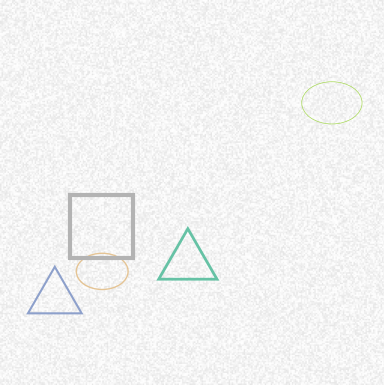[{"shape": "triangle", "thickness": 2, "radius": 0.44, "center": [0.488, 0.319]}, {"shape": "triangle", "thickness": 1.5, "radius": 0.4, "center": [0.142, 0.226]}, {"shape": "oval", "thickness": 0.5, "radius": 0.39, "center": [0.862, 0.733]}, {"shape": "oval", "thickness": 1, "radius": 0.34, "center": [0.265, 0.295]}, {"shape": "square", "thickness": 3, "radius": 0.4, "center": [0.264, 0.412]}]